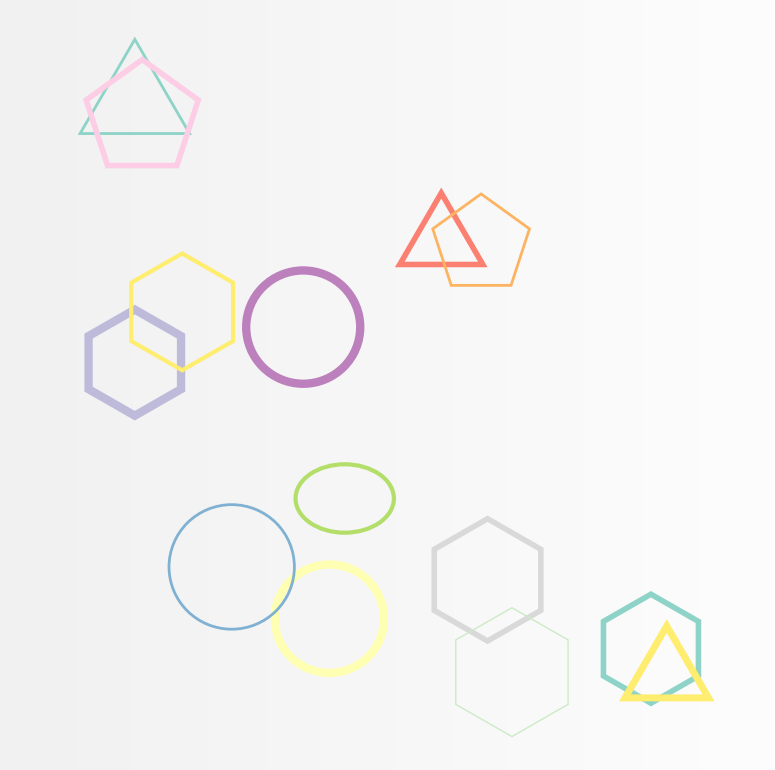[{"shape": "hexagon", "thickness": 2, "radius": 0.35, "center": [0.84, 0.158]}, {"shape": "triangle", "thickness": 1, "radius": 0.41, "center": [0.174, 0.867]}, {"shape": "circle", "thickness": 3, "radius": 0.35, "center": [0.425, 0.197]}, {"shape": "hexagon", "thickness": 3, "radius": 0.34, "center": [0.174, 0.529]}, {"shape": "triangle", "thickness": 2, "radius": 0.31, "center": [0.569, 0.687]}, {"shape": "circle", "thickness": 1, "radius": 0.4, "center": [0.299, 0.264]}, {"shape": "pentagon", "thickness": 1, "radius": 0.33, "center": [0.621, 0.683]}, {"shape": "oval", "thickness": 1.5, "radius": 0.32, "center": [0.445, 0.353]}, {"shape": "pentagon", "thickness": 2, "radius": 0.38, "center": [0.184, 0.847]}, {"shape": "hexagon", "thickness": 2, "radius": 0.4, "center": [0.629, 0.247]}, {"shape": "circle", "thickness": 3, "radius": 0.37, "center": [0.391, 0.575]}, {"shape": "hexagon", "thickness": 0.5, "radius": 0.42, "center": [0.661, 0.127]}, {"shape": "triangle", "thickness": 2.5, "radius": 0.31, "center": [0.86, 0.125]}, {"shape": "hexagon", "thickness": 1.5, "radius": 0.38, "center": [0.235, 0.595]}]